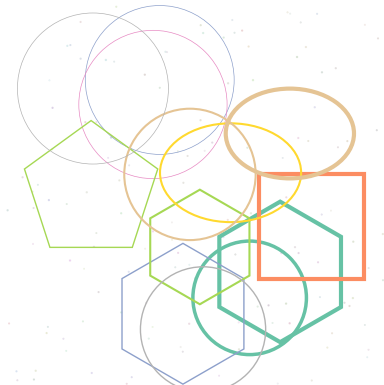[{"shape": "circle", "thickness": 2.5, "radius": 0.74, "center": [0.648, 0.226]}, {"shape": "hexagon", "thickness": 3, "radius": 0.91, "center": [0.728, 0.294]}, {"shape": "square", "thickness": 3, "radius": 0.69, "center": [0.809, 0.411]}, {"shape": "hexagon", "thickness": 1, "radius": 0.91, "center": [0.475, 0.185]}, {"shape": "circle", "thickness": 0.5, "radius": 0.97, "center": [0.415, 0.792]}, {"shape": "circle", "thickness": 0.5, "radius": 0.96, "center": [0.397, 0.729]}, {"shape": "pentagon", "thickness": 1, "radius": 0.91, "center": [0.237, 0.505]}, {"shape": "hexagon", "thickness": 1.5, "radius": 0.74, "center": [0.519, 0.359]}, {"shape": "oval", "thickness": 1.5, "radius": 0.92, "center": [0.599, 0.551]}, {"shape": "circle", "thickness": 1.5, "radius": 0.85, "center": [0.493, 0.547]}, {"shape": "oval", "thickness": 3, "radius": 0.83, "center": [0.753, 0.653]}, {"shape": "circle", "thickness": 1, "radius": 0.81, "center": [0.527, 0.144]}, {"shape": "circle", "thickness": 0.5, "radius": 0.98, "center": [0.241, 0.77]}]